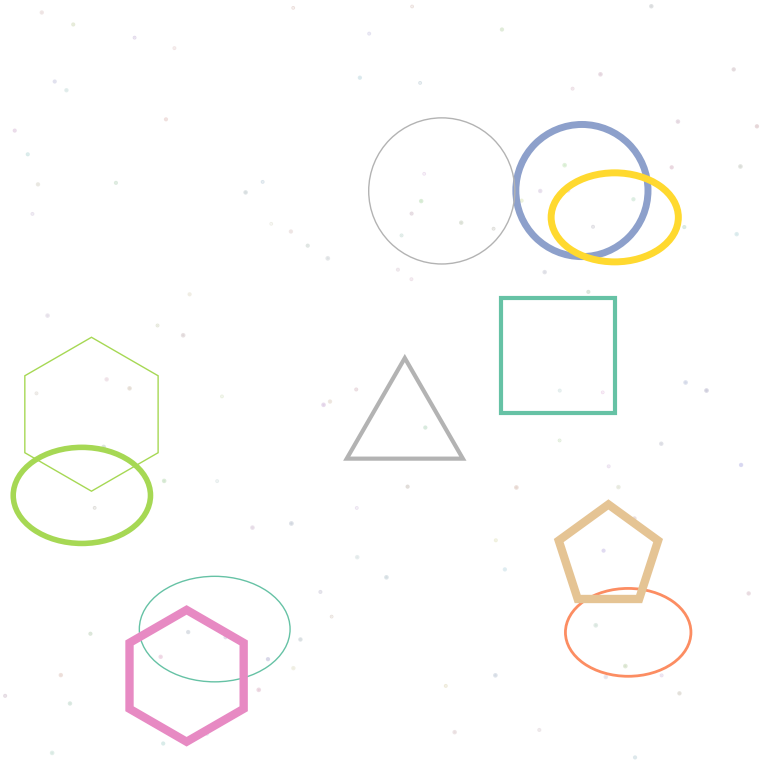[{"shape": "oval", "thickness": 0.5, "radius": 0.49, "center": [0.279, 0.183]}, {"shape": "square", "thickness": 1.5, "radius": 0.37, "center": [0.725, 0.538]}, {"shape": "oval", "thickness": 1, "radius": 0.41, "center": [0.816, 0.179]}, {"shape": "circle", "thickness": 2.5, "radius": 0.43, "center": [0.756, 0.753]}, {"shape": "hexagon", "thickness": 3, "radius": 0.43, "center": [0.242, 0.122]}, {"shape": "oval", "thickness": 2, "radius": 0.45, "center": [0.106, 0.357]}, {"shape": "hexagon", "thickness": 0.5, "radius": 0.5, "center": [0.119, 0.462]}, {"shape": "oval", "thickness": 2.5, "radius": 0.41, "center": [0.798, 0.718]}, {"shape": "pentagon", "thickness": 3, "radius": 0.34, "center": [0.79, 0.277]}, {"shape": "triangle", "thickness": 1.5, "radius": 0.44, "center": [0.526, 0.448]}, {"shape": "circle", "thickness": 0.5, "radius": 0.47, "center": [0.574, 0.752]}]